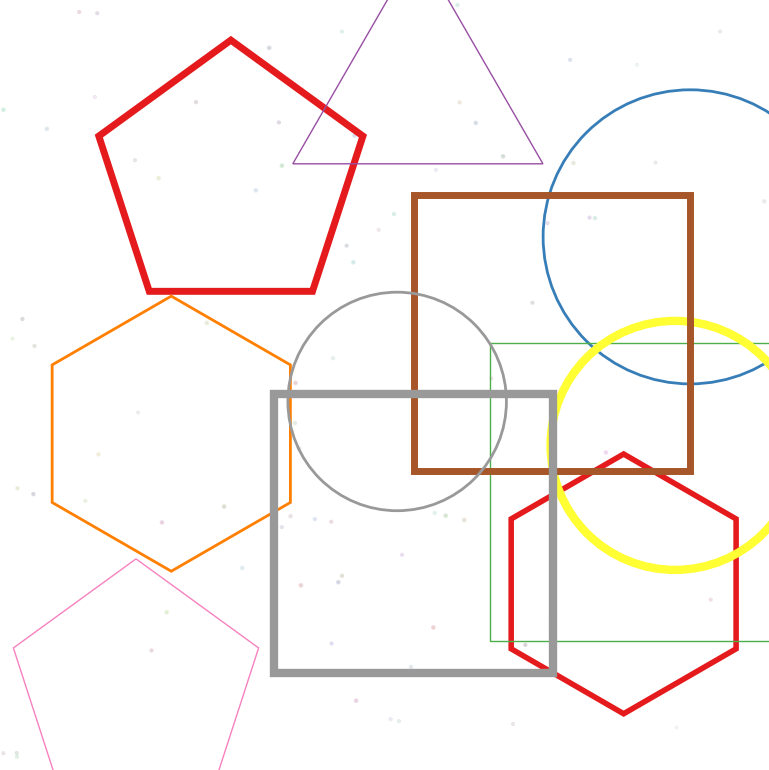[{"shape": "hexagon", "thickness": 2, "radius": 0.84, "center": [0.81, 0.242]}, {"shape": "pentagon", "thickness": 2.5, "radius": 0.9, "center": [0.3, 0.768]}, {"shape": "circle", "thickness": 1, "radius": 0.95, "center": [0.896, 0.692]}, {"shape": "square", "thickness": 0.5, "radius": 0.97, "center": [0.83, 0.362]}, {"shape": "triangle", "thickness": 0.5, "radius": 0.94, "center": [0.543, 0.881]}, {"shape": "hexagon", "thickness": 1, "radius": 0.89, "center": [0.222, 0.437]}, {"shape": "circle", "thickness": 3, "radius": 0.81, "center": [0.877, 0.422]}, {"shape": "square", "thickness": 2.5, "radius": 0.9, "center": [0.717, 0.568]}, {"shape": "pentagon", "thickness": 0.5, "radius": 0.84, "center": [0.177, 0.107]}, {"shape": "circle", "thickness": 1, "radius": 0.71, "center": [0.516, 0.479]}, {"shape": "square", "thickness": 3, "radius": 0.91, "center": [0.537, 0.307]}]